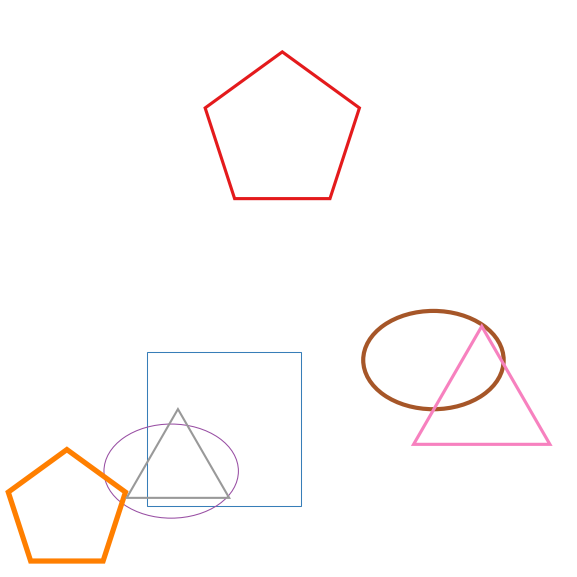[{"shape": "pentagon", "thickness": 1.5, "radius": 0.7, "center": [0.489, 0.769]}, {"shape": "square", "thickness": 0.5, "radius": 0.67, "center": [0.388, 0.256]}, {"shape": "oval", "thickness": 0.5, "radius": 0.58, "center": [0.296, 0.183]}, {"shape": "pentagon", "thickness": 2.5, "radius": 0.53, "center": [0.116, 0.114]}, {"shape": "oval", "thickness": 2, "radius": 0.61, "center": [0.751, 0.376]}, {"shape": "triangle", "thickness": 1.5, "radius": 0.68, "center": [0.834, 0.298]}, {"shape": "triangle", "thickness": 1, "radius": 0.51, "center": [0.308, 0.188]}]